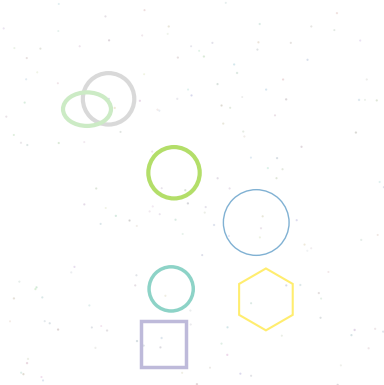[{"shape": "circle", "thickness": 2.5, "radius": 0.29, "center": [0.445, 0.25]}, {"shape": "square", "thickness": 2.5, "radius": 0.29, "center": [0.424, 0.107]}, {"shape": "circle", "thickness": 1, "radius": 0.43, "center": [0.666, 0.422]}, {"shape": "circle", "thickness": 3, "radius": 0.33, "center": [0.452, 0.551]}, {"shape": "circle", "thickness": 3, "radius": 0.33, "center": [0.282, 0.743]}, {"shape": "oval", "thickness": 3, "radius": 0.31, "center": [0.226, 0.717]}, {"shape": "hexagon", "thickness": 1.5, "radius": 0.4, "center": [0.691, 0.222]}]